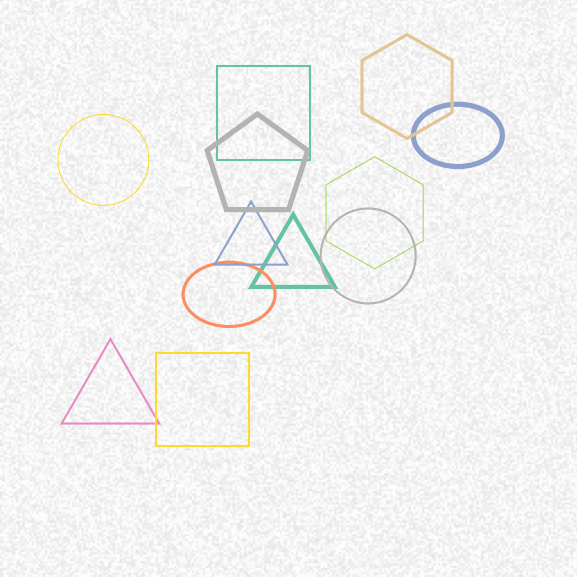[{"shape": "triangle", "thickness": 2, "radius": 0.42, "center": [0.508, 0.544]}, {"shape": "square", "thickness": 1, "radius": 0.41, "center": [0.456, 0.803]}, {"shape": "oval", "thickness": 1.5, "radius": 0.4, "center": [0.397, 0.489]}, {"shape": "triangle", "thickness": 1, "radius": 0.36, "center": [0.435, 0.577]}, {"shape": "oval", "thickness": 2.5, "radius": 0.39, "center": [0.793, 0.765]}, {"shape": "triangle", "thickness": 1, "radius": 0.49, "center": [0.191, 0.314]}, {"shape": "hexagon", "thickness": 0.5, "radius": 0.49, "center": [0.649, 0.631]}, {"shape": "square", "thickness": 1, "radius": 0.4, "center": [0.351, 0.307]}, {"shape": "circle", "thickness": 0.5, "radius": 0.39, "center": [0.179, 0.722]}, {"shape": "hexagon", "thickness": 1.5, "radius": 0.45, "center": [0.705, 0.849]}, {"shape": "pentagon", "thickness": 2.5, "radius": 0.46, "center": [0.446, 0.71]}, {"shape": "circle", "thickness": 1, "radius": 0.41, "center": [0.638, 0.556]}]